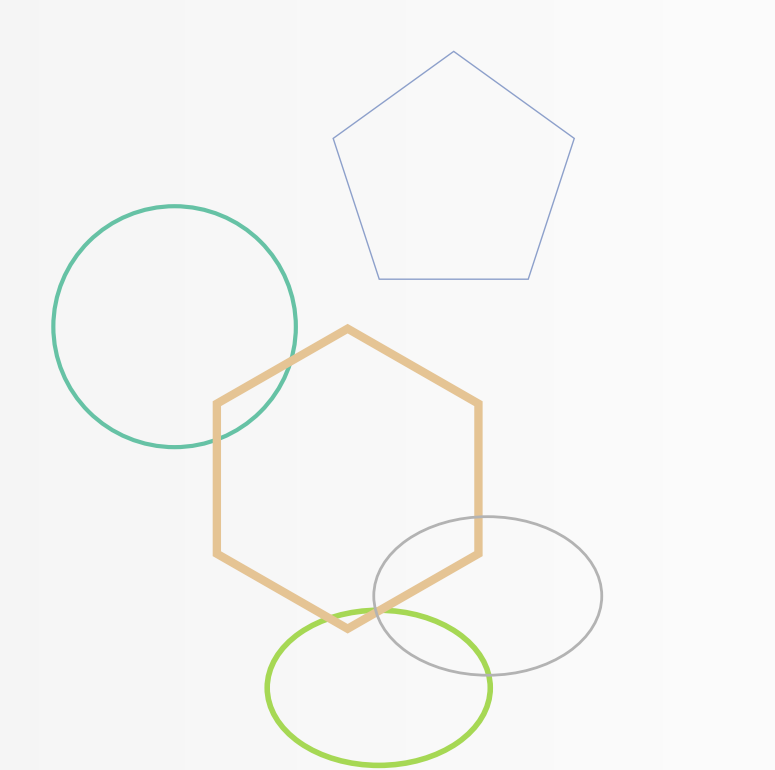[{"shape": "circle", "thickness": 1.5, "radius": 0.78, "center": [0.225, 0.576]}, {"shape": "pentagon", "thickness": 0.5, "radius": 0.82, "center": [0.585, 0.77]}, {"shape": "oval", "thickness": 2, "radius": 0.72, "center": [0.489, 0.107]}, {"shape": "hexagon", "thickness": 3, "radius": 0.97, "center": [0.449, 0.378]}, {"shape": "oval", "thickness": 1, "radius": 0.74, "center": [0.629, 0.226]}]